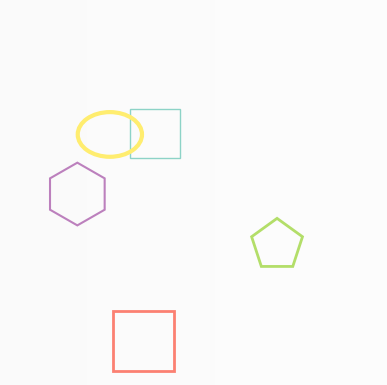[{"shape": "square", "thickness": 1, "radius": 0.32, "center": [0.4, 0.653]}, {"shape": "square", "thickness": 2, "radius": 0.39, "center": [0.37, 0.114]}, {"shape": "pentagon", "thickness": 2, "radius": 0.35, "center": [0.715, 0.364]}, {"shape": "hexagon", "thickness": 1.5, "radius": 0.41, "center": [0.2, 0.496]}, {"shape": "oval", "thickness": 3, "radius": 0.41, "center": [0.284, 0.651]}]